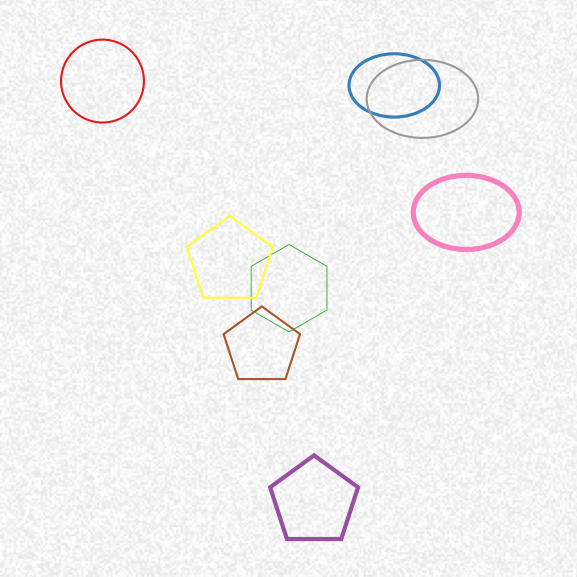[{"shape": "circle", "thickness": 1, "radius": 0.36, "center": [0.178, 0.859]}, {"shape": "oval", "thickness": 1.5, "radius": 0.39, "center": [0.683, 0.851]}, {"shape": "hexagon", "thickness": 0.5, "radius": 0.38, "center": [0.501, 0.5]}, {"shape": "pentagon", "thickness": 2, "radius": 0.4, "center": [0.544, 0.131]}, {"shape": "pentagon", "thickness": 1, "radius": 0.39, "center": [0.398, 0.547]}, {"shape": "pentagon", "thickness": 1, "radius": 0.35, "center": [0.453, 0.399]}, {"shape": "oval", "thickness": 2.5, "radius": 0.46, "center": [0.807, 0.631]}, {"shape": "oval", "thickness": 1, "radius": 0.48, "center": [0.731, 0.828]}]